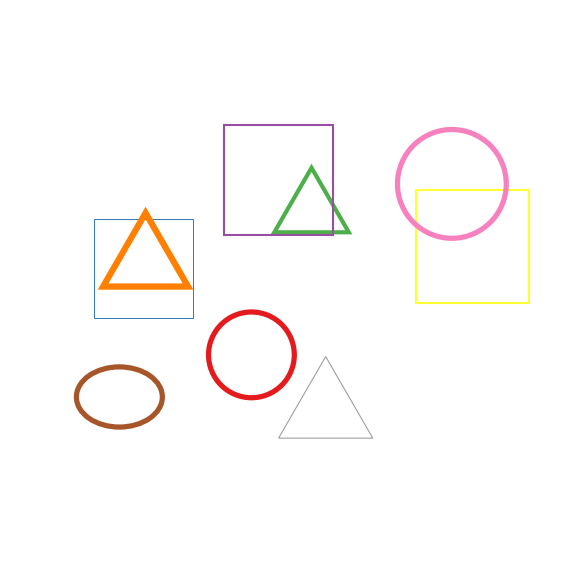[{"shape": "circle", "thickness": 2.5, "radius": 0.37, "center": [0.435, 0.385]}, {"shape": "square", "thickness": 0.5, "radius": 0.43, "center": [0.249, 0.533]}, {"shape": "triangle", "thickness": 2, "radius": 0.37, "center": [0.539, 0.634]}, {"shape": "square", "thickness": 1, "radius": 0.47, "center": [0.483, 0.688]}, {"shape": "triangle", "thickness": 3, "radius": 0.42, "center": [0.252, 0.545]}, {"shape": "square", "thickness": 1, "radius": 0.49, "center": [0.818, 0.572]}, {"shape": "oval", "thickness": 2.5, "radius": 0.37, "center": [0.207, 0.312]}, {"shape": "circle", "thickness": 2.5, "radius": 0.47, "center": [0.782, 0.681]}, {"shape": "triangle", "thickness": 0.5, "radius": 0.47, "center": [0.564, 0.288]}]